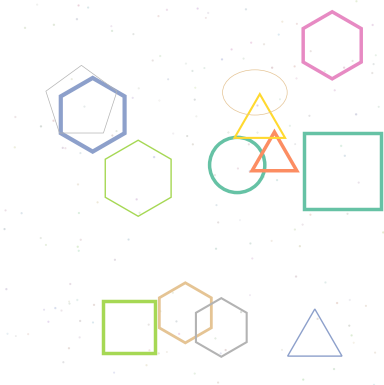[{"shape": "square", "thickness": 2.5, "radius": 0.5, "center": [0.89, 0.556]}, {"shape": "circle", "thickness": 2.5, "radius": 0.36, "center": [0.616, 0.571]}, {"shape": "triangle", "thickness": 2.5, "radius": 0.34, "center": [0.713, 0.59]}, {"shape": "hexagon", "thickness": 3, "radius": 0.48, "center": [0.241, 0.702]}, {"shape": "triangle", "thickness": 1, "radius": 0.41, "center": [0.818, 0.116]}, {"shape": "hexagon", "thickness": 2.5, "radius": 0.44, "center": [0.863, 0.882]}, {"shape": "hexagon", "thickness": 1, "radius": 0.49, "center": [0.359, 0.537]}, {"shape": "square", "thickness": 2.5, "radius": 0.34, "center": [0.335, 0.15]}, {"shape": "triangle", "thickness": 1.5, "radius": 0.38, "center": [0.675, 0.68]}, {"shape": "oval", "thickness": 0.5, "radius": 0.42, "center": [0.662, 0.76]}, {"shape": "hexagon", "thickness": 2, "radius": 0.39, "center": [0.481, 0.187]}, {"shape": "pentagon", "thickness": 0.5, "radius": 0.49, "center": [0.212, 0.733]}, {"shape": "hexagon", "thickness": 1.5, "radius": 0.38, "center": [0.575, 0.149]}]